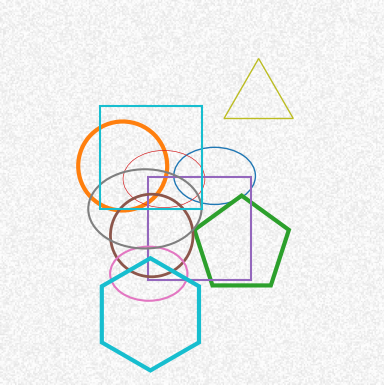[{"shape": "oval", "thickness": 1, "radius": 0.53, "center": [0.557, 0.543]}, {"shape": "circle", "thickness": 3, "radius": 0.58, "center": [0.319, 0.569]}, {"shape": "pentagon", "thickness": 3, "radius": 0.64, "center": [0.628, 0.363]}, {"shape": "oval", "thickness": 0.5, "radius": 0.53, "center": [0.426, 0.535]}, {"shape": "square", "thickness": 1.5, "radius": 0.67, "center": [0.518, 0.406]}, {"shape": "circle", "thickness": 2, "radius": 0.54, "center": [0.394, 0.388]}, {"shape": "oval", "thickness": 1.5, "radius": 0.5, "center": [0.386, 0.289]}, {"shape": "oval", "thickness": 1.5, "radius": 0.74, "center": [0.376, 0.457]}, {"shape": "triangle", "thickness": 1, "radius": 0.52, "center": [0.672, 0.744]}, {"shape": "square", "thickness": 1.5, "radius": 0.67, "center": [0.392, 0.591]}, {"shape": "hexagon", "thickness": 3, "radius": 0.73, "center": [0.391, 0.184]}]